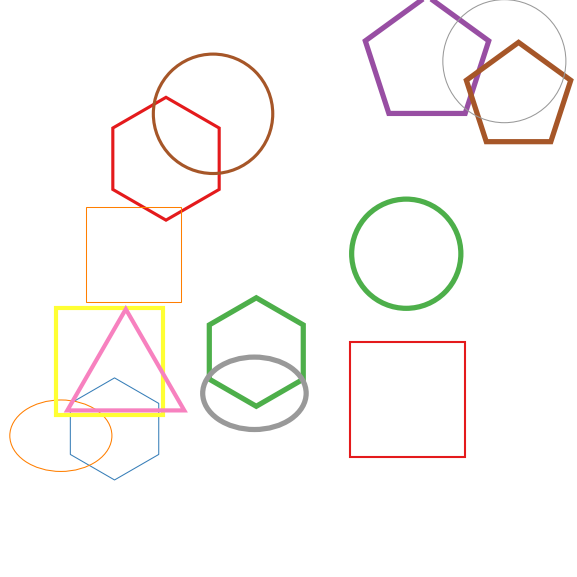[{"shape": "square", "thickness": 1, "radius": 0.5, "center": [0.706, 0.307]}, {"shape": "hexagon", "thickness": 1.5, "radius": 0.53, "center": [0.287, 0.724]}, {"shape": "hexagon", "thickness": 0.5, "radius": 0.44, "center": [0.198, 0.256]}, {"shape": "circle", "thickness": 2.5, "radius": 0.47, "center": [0.703, 0.56]}, {"shape": "hexagon", "thickness": 2.5, "radius": 0.47, "center": [0.444, 0.39]}, {"shape": "pentagon", "thickness": 2.5, "radius": 0.56, "center": [0.739, 0.894]}, {"shape": "oval", "thickness": 0.5, "radius": 0.44, "center": [0.105, 0.245]}, {"shape": "square", "thickness": 0.5, "radius": 0.41, "center": [0.231, 0.559]}, {"shape": "square", "thickness": 2, "radius": 0.46, "center": [0.19, 0.373]}, {"shape": "circle", "thickness": 1.5, "radius": 0.52, "center": [0.369, 0.802]}, {"shape": "pentagon", "thickness": 2.5, "radius": 0.48, "center": [0.898, 0.831]}, {"shape": "triangle", "thickness": 2, "radius": 0.58, "center": [0.218, 0.347]}, {"shape": "circle", "thickness": 0.5, "radius": 0.53, "center": [0.873, 0.893]}, {"shape": "oval", "thickness": 2.5, "radius": 0.45, "center": [0.441, 0.318]}]